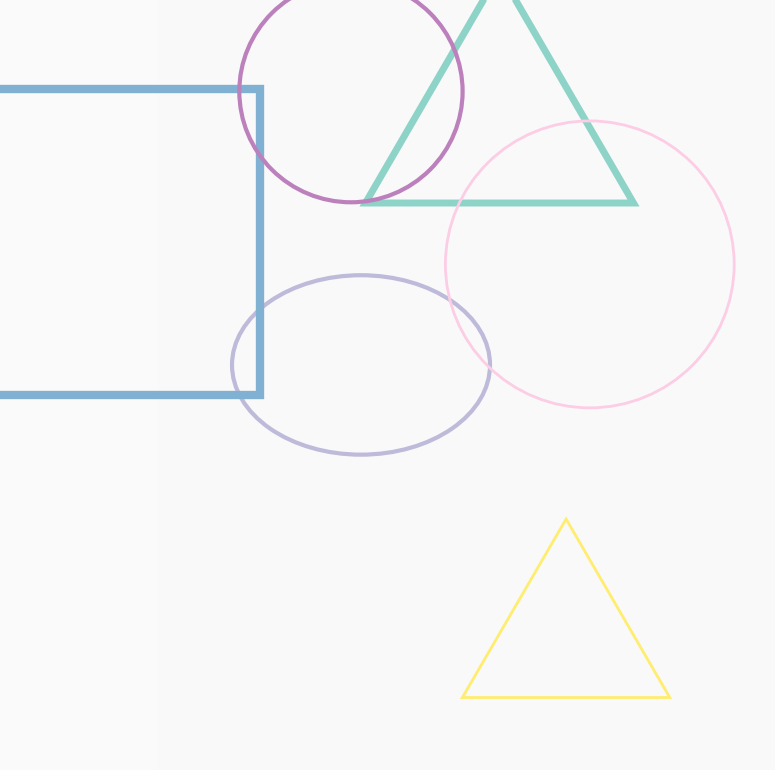[{"shape": "triangle", "thickness": 2.5, "radius": 1.0, "center": [0.644, 0.836]}, {"shape": "oval", "thickness": 1.5, "radius": 0.83, "center": [0.466, 0.526]}, {"shape": "square", "thickness": 3, "radius": 1.0, "center": [0.137, 0.686]}, {"shape": "circle", "thickness": 1, "radius": 0.93, "center": [0.761, 0.657]}, {"shape": "circle", "thickness": 1.5, "radius": 0.72, "center": [0.453, 0.881]}, {"shape": "triangle", "thickness": 1, "radius": 0.77, "center": [0.73, 0.171]}]